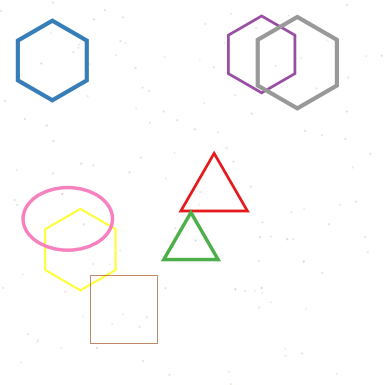[{"shape": "triangle", "thickness": 2, "radius": 0.5, "center": [0.556, 0.502]}, {"shape": "hexagon", "thickness": 3, "radius": 0.52, "center": [0.136, 0.843]}, {"shape": "triangle", "thickness": 2.5, "radius": 0.41, "center": [0.496, 0.367]}, {"shape": "hexagon", "thickness": 2, "radius": 0.5, "center": [0.68, 0.859]}, {"shape": "hexagon", "thickness": 1.5, "radius": 0.53, "center": [0.209, 0.352]}, {"shape": "square", "thickness": 0.5, "radius": 0.44, "center": [0.321, 0.197]}, {"shape": "oval", "thickness": 2.5, "radius": 0.58, "center": [0.176, 0.432]}, {"shape": "hexagon", "thickness": 3, "radius": 0.59, "center": [0.772, 0.837]}]